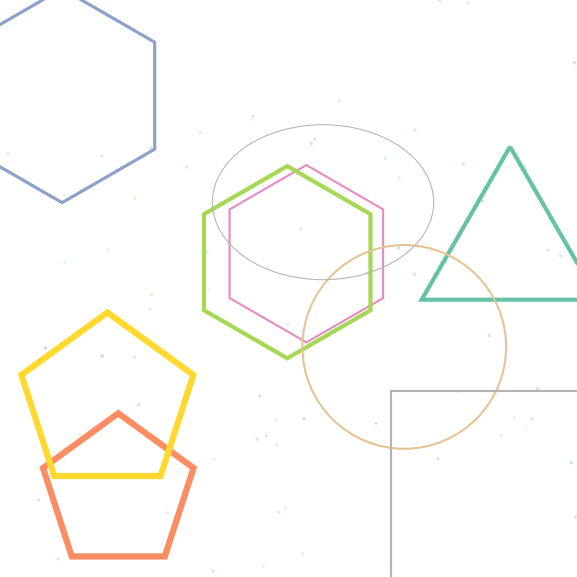[{"shape": "triangle", "thickness": 2, "radius": 0.88, "center": [0.883, 0.569]}, {"shape": "pentagon", "thickness": 3, "radius": 0.69, "center": [0.205, 0.146]}, {"shape": "hexagon", "thickness": 1.5, "radius": 0.93, "center": [0.107, 0.833]}, {"shape": "hexagon", "thickness": 1, "radius": 0.77, "center": [0.53, 0.56]}, {"shape": "hexagon", "thickness": 2, "radius": 0.83, "center": [0.497, 0.545]}, {"shape": "pentagon", "thickness": 3, "radius": 0.78, "center": [0.186, 0.302]}, {"shape": "circle", "thickness": 1, "radius": 0.88, "center": [0.7, 0.398]}, {"shape": "square", "thickness": 1, "radius": 0.94, "center": [0.865, 0.134]}, {"shape": "oval", "thickness": 0.5, "radius": 0.96, "center": [0.559, 0.649]}]